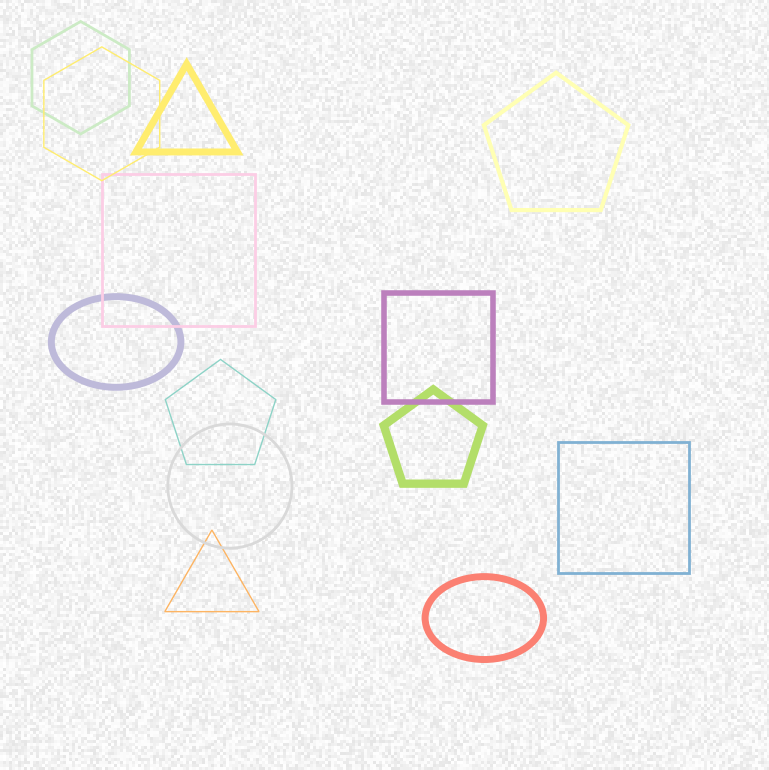[{"shape": "pentagon", "thickness": 0.5, "radius": 0.38, "center": [0.286, 0.458]}, {"shape": "pentagon", "thickness": 1.5, "radius": 0.49, "center": [0.722, 0.807]}, {"shape": "oval", "thickness": 2.5, "radius": 0.42, "center": [0.151, 0.556]}, {"shape": "oval", "thickness": 2.5, "radius": 0.38, "center": [0.629, 0.197]}, {"shape": "square", "thickness": 1, "radius": 0.43, "center": [0.809, 0.341]}, {"shape": "triangle", "thickness": 0.5, "radius": 0.35, "center": [0.275, 0.241]}, {"shape": "pentagon", "thickness": 3, "radius": 0.34, "center": [0.563, 0.427]}, {"shape": "square", "thickness": 1, "radius": 0.5, "center": [0.232, 0.675]}, {"shape": "circle", "thickness": 1, "radius": 0.4, "center": [0.299, 0.369]}, {"shape": "square", "thickness": 2, "radius": 0.35, "center": [0.569, 0.549]}, {"shape": "hexagon", "thickness": 1, "radius": 0.37, "center": [0.105, 0.899]}, {"shape": "triangle", "thickness": 2.5, "radius": 0.38, "center": [0.242, 0.841]}, {"shape": "hexagon", "thickness": 0.5, "radius": 0.43, "center": [0.132, 0.852]}]